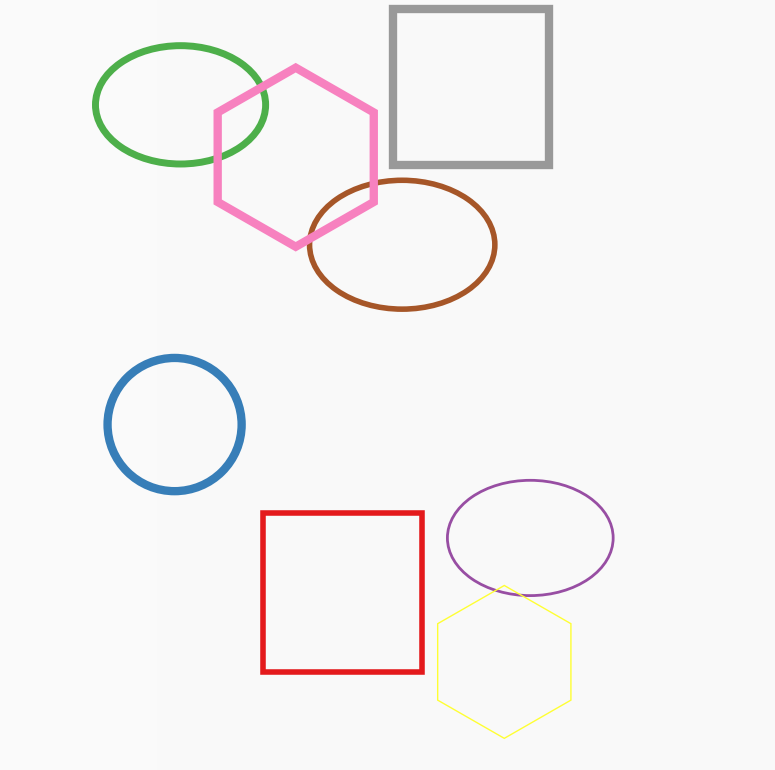[{"shape": "square", "thickness": 2, "radius": 0.51, "center": [0.442, 0.231]}, {"shape": "circle", "thickness": 3, "radius": 0.43, "center": [0.225, 0.449]}, {"shape": "oval", "thickness": 2.5, "radius": 0.55, "center": [0.233, 0.864]}, {"shape": "oval", "thickness": 1, "radius": 0.53, "center": [0.684, 0.301]}, {"shape": "hexagon", "thickness": 0.5, "radius": 0.5, "center": [0.651, 0.14]}, {"shape": "oval", "thickness": 2, "radius": 0.6, "center": [0.519, 0.682]}, {"shape": "hexagon", "thickness": 3, "radius": 0.58, "center": [0.382, 0.796]}, {"shape": "square", "thickness": 3, "radius": 0.51, "center": [0.608, 0.887]}]